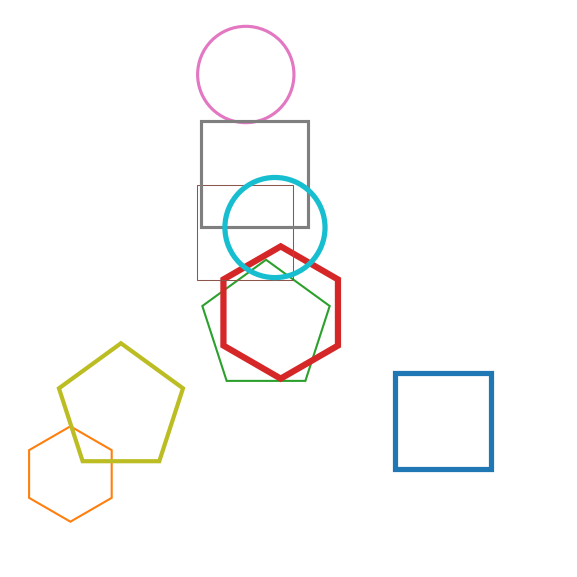[{"shape": "square", "thickness": 2.5, "radius": 0.42, "center": [0.767, 0.27]}, {"shape": "hexagon", "thickness": 1, "radius": 0.41, "center": [0.122, 0.178]}, {"shape": "pentagon", "thickness": 1, "radius": 0.58, "center": [0.461, 0.433]}, {"shape": "hexagon", "thickness": 3, "radius": 0.57, "center": [0.486, 0.458]}, {"shape": "square", "thickness": 0.5, "radius": 0.41, "center": [0.424, 0.596]}, {"shape": "circle", "thickness": 1.5, "radius": 0.42, "center": [0.426, 0.87]}, {"shape": "square", "thickness": 1.5, "radius": 0.46, "center": [0.441, 0.698]}, {"shape": "pentagon", "thickness": 2, "radius": 0.56, "center": [0.209, 0.292]}, {"shape": "circle", "thickness": 2.5, "radius": 0.43, "center": [0.476, 0.605]}]